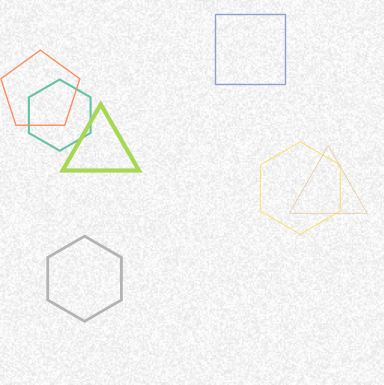[{"shape": "hexagon", "thickness": 1.5, "radius": 0.46, "center": [0.155, 0.701]}, {"shape": "pentagon", "thickness": 1, "radius": 0.54, "center": [0.105, 0.762]}, {"shape": "square", "thickness": 1, "radius": 0.46, "center": [0.649, 0.873]}, {"shape": "triangle", "thickness": 3, "radius": 0.57, "center": [0.262, 0.614]}, {"shape": "hexagon", "thickness": 0.5, "radius": 0.6, "center": [0.78, 0.512]}, {"shape": "triangle", "thickness": 0.5, "radius": 0.58, "center": [0.852, 0.505]}, {"shape": "hexagon", "thickness": 2, "radius": 0.55, "center": [0.22, 0.276]}]